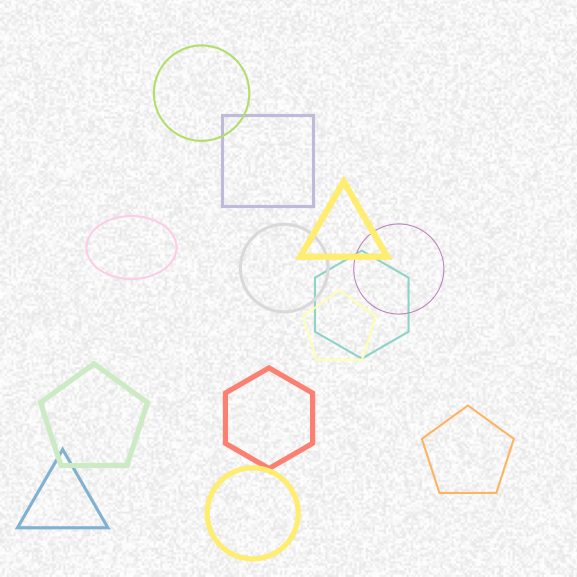[{"shape": "hexagon", "thickness": 1, "radius": 0.47, "center": [0.626, 0.472]}, {"shape": "pentagon", "thickness": 1, "radius": 0.33, "center": [0.588, 0.43]}, {"shape": "square", "thickness": 1.5, "radius": 0.39, "center": [0.463, 0.722]}, {"shape": "hexagon", "thickness": 2.5, "radius": 0.44, "center": [0.466, 0.275]}, {"shape": "triangle", "thickness": 1.5, "radius": 0.45, "center": [0.109, 0.13]}, {"shape": "pentagon", "thickness": 1, "radius": 0.42, "center": [0.81, 0.213]}, {"shape": "circle", "thickness": 1, "radius": 0.41, "center": [0.349, 0.838]}, {"shape": "oval", "thickness": 1, "radius": 0.39, "center": [0.228, 0.571]}, {"shape": "circle", "thickness": 1.5, "radius": 0.38, "center": [0.492, 0.535]}, {"shape": "circle", "thickness": 0.5, "radius": 0.39, "center": [0.691, 0.533]}, {"shape": "pentagon", "thickness": 2.5, "radius": 0.49, "center": [0.163, 0.272]}, {"shape": "circle", "thickness": 2.5, "radius": 0.39, "center": [0.438, 0.11]}, {"shape": "triangle", "thickness": 3, "radius": 0.43, "center": [0.595, 0.598]}]